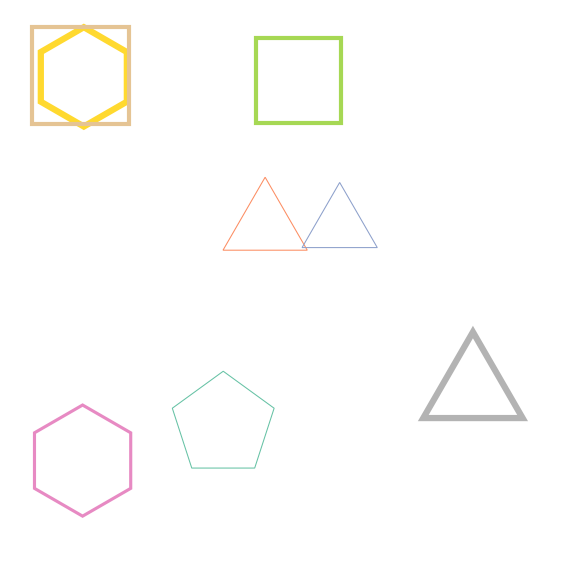[{"shape": "pentagon", "thickness": 0.5, "radius": 0.46, "center": [0.387, 0.264]}, {"shape": "triangle", "thickness": 0.5, "radius": 0.42, "center": [0.459, 0.608]}, {"shape": "triangle", "thickness": 0.5, "radius": 0.38, "center": [0.588, 0.608]}, {"shape": "hexagon", "thickness": 1.5, "radius": 0.48, "center": [0.143, 0.202]}, {"shape": "square", "thickness": 2, "radius": 0.37, "center": [0.517, 0.86]}, {"shape": "hexagon", "thickness": 3, "radius": 0.43, "center": [0.145, 0.866]}, {"shape": "square", "thickness": 2, "radius": 0.42, "center": [0.14, 0.869]}, {"shape": "triangle", "thickness": 3, "radius": 0.5, "center": [0.819, 0.325]}]